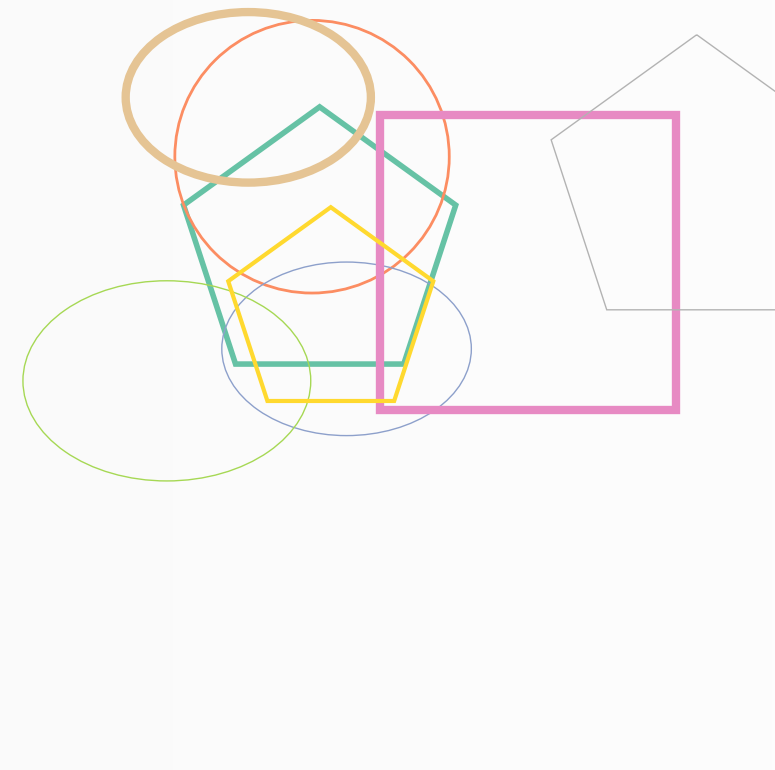[{"shape": "pentagon", "thickness": 2, "radius": 0.92, "center": [0.412, 0.677]}, {"shape": "circle", "thickness": 1, "radius": 0.89, "center": [0.403, 0.796]}, {"shape": "oval", "thickness": 0.5, "radius": 0.8, "center": [0.447, 0.547]}, {"shape": "square", "thickness": 3, "radius": 0.96, "center": [0.681, 0.659]}, {"shape": "oval", "thickness": 0.5, "radius": 0.93, "center": [0.215, 0.505]}, {"shape": "pentagon", "thickness": 1.5, "radius": 0.7, "center": [0.427, 0.592]}, {"shape": "oval", "thickness": 3, "radius": 0.79, "center": [0.32, 0.874]}, {"shape": "pentagon", "thickness": 0.5, "radius": 0.99, "center": [0.899, 0.757]}]